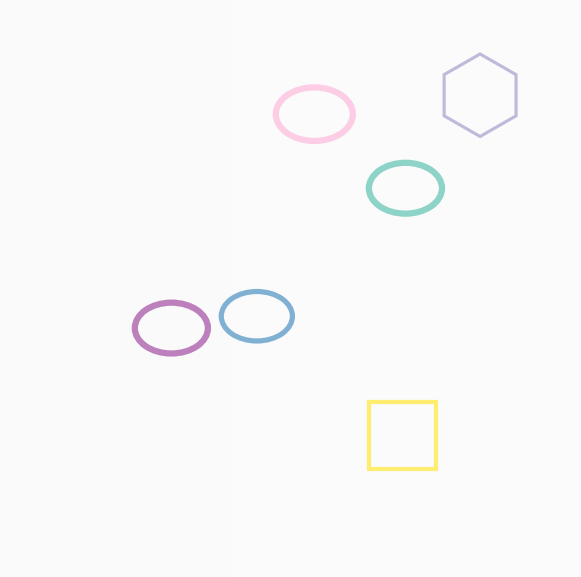[{"shape": "oval", "thickness": 3, "radius": 0.31, "center": [0.698, 0.673]}, {"shape": "hexagon", "thickness": 1.5, "radius": 0.36, "center": [0.826, 0.834]}, {"shape": "oval", "thickness": 2.5, "radius": 0.31, "center": [0.442, 0.452]}, {"shape": "oval", "thickness": 3, "radius": 0.33, "center": [0.541, 0.801]}, {"shape": "oval", "thickness": 3, "radius": 0.31, "center": [0.295, 0.431]}, {"shape": "square", "thickness": 2, "radius": 0.29, "center": [0.692, 0.245]}]